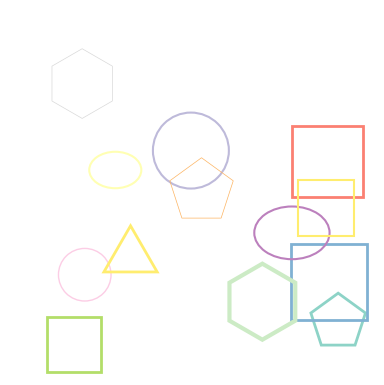[{"shape": "pentagon", "thickness": 2, "radius": 0.37, "center": [0.878, 0.164]}, {"shape": "oval", "thickness": 1.5, "radius": 0.34, "center": [0.299, 0.558]}, {"shape": "circle", "thickness": 1.5, "radius": 0.49, "center": [0.496, 0.609]}, {"shape": "square", "thickness": 2, "radius": 0.46, "center": [0.85, 0.581]}, {"shape": "square", "thickness": 2, "radius": 0.5, "center": [0.855, 0.267]}, {"shape": "pentagon", "thickness": 0.5, "radius": 0.43, "center": [0.523, 0.504]}, {"shape": "square", "thickness": 2, "radius": 0.35, "center": [0.192, 0.105]}, {"shape": "circle", "thickness": 1, "radius": 0.34, "center": [0.22, 0.286]}, {"shape": "hexagon", "thickness": 0.5, "radius": 0.45, "center": [0.213, 0.783]}, {"shape": "oval", "thickness": 1.5, "radius": 0.49, "center": [0.758, 0.395]}, {"shape": "hexagon", "thickness": 3, "radius": 0.49, "center": [0.681, 0.216]}, {"shape": "square", "thickness": 1.5, "radius": 0.36, "center": [0.847, 0.46]}, {"shape": "triangle", "thickness": 2, "radius": 0.4, "center": [0.339, 0.334]}]